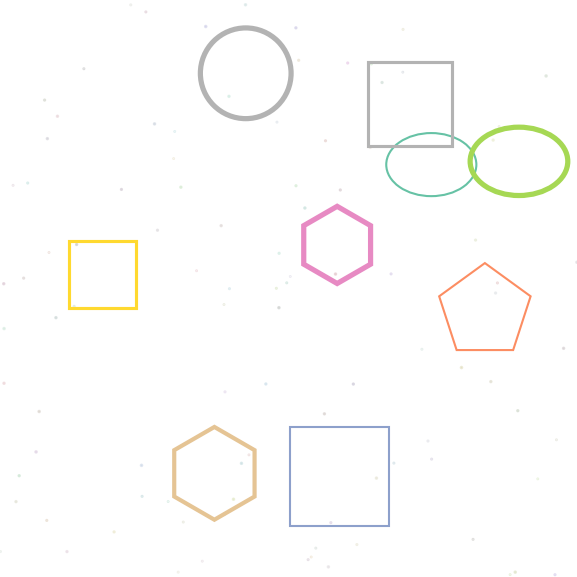[{"shape": "oval", "thickness": 1, "radius": 0.39, "center": [0.747, 0.714]}, {"shape": "pentagon", "thickness": 1, "radius": 0.42, "center": [0.84, 0.46]}, {"shape": "square", "thickness": 1, "radius": 0.43, "center": [0.588, 0.174]}, {"shape": "hexagon", "thickness": 2.5, "radius": 0.33, "center": [0.584, 0.575]}, {"shape": "oval", "thickness": 2.5, "radius": 0.42, "center": [0.899, 0.72]}, {"shape": "square", "thickness": 1.5, "radius": 0.29, "center": [0.178, 0.524]}, {"shape": "hexagon", "thickness": 2, "radius": 0.4, "center": [0.371, 0.179]}, {"shape": "square", "thickness": 1.5, "radius": 0.36, "center": [0.711, 0.82]}, {"shape": "circle", "thickness": 2.5, "radius": 0.39, "center": [0.426, 0.872]}]